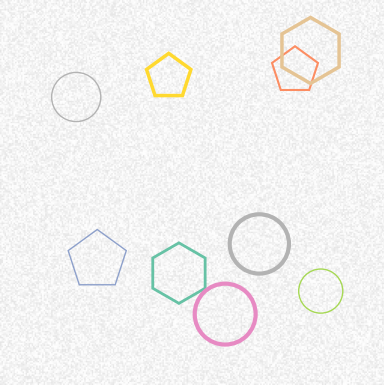[{"shape": "hexagon", "thickness": 2, "radius": 0.39, "center": [0.465, 0.291]}, {"shape": "pentagon", "thickness": 1.5, "radius": 0.31, "center": [0.766, 0.817]}, {"shape": "pentagon", "thickness": 1, "radius": 0.4, "center": [0.253, 0.325]}, {"shape": "circle", "thickness": 3, "radius": 0.4, "center": [0.585, 0.184]}, {"shape": "circle", "thickness": 1, "radius": 0.29, "center": [0.833, 0.244]}, {"shape": "pentagon", "thickness": 2.5, "radius": 0.3, "center": [0.438, 0.801]}, {"shape": "hexagon", "thickness": 2.5, "radius": 0.43, "center": [0.807, 0.869]}, {"shape": "circle", "thickness": 1, "radius": 0.32, "center": [0.198, 0.748]}, {"shape": "circle", "thickness": 3, "radius": 0.39, "center": [0.674, 0.366]}]